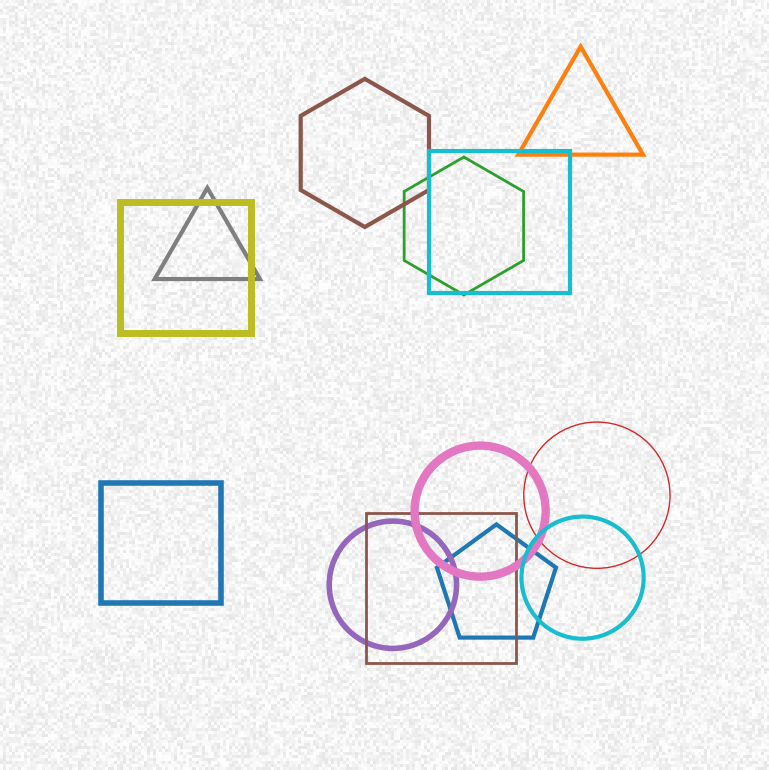[{"shape": "square", "thickness": 2, "radius": 0.39, "center": [0.209, 0.295]}, {"shape": "pentagon", "thickness": 1.5, "radius": 0.41, "center": [0.645, 0.238]}, {"shape": "triangle", "thickness": 1.5, "radius": 0.47, "center": [0.754, 0.846]}, {"shape": "hexagon", "thickness": 1, "radius": 0.45, "center": [0.602, 0.707]}, {"shape": "circle", "thickness": 0.5, "radius": 0.47, "center": [0.775, 0.357]}, {"shape": "circle", "thickness": 2, "radius": 0.41, "center": [0.51, 0.241]}, {"shape": "square", "thickness": 1, "radius": 0.49, "center": [0.573, 0.237]}, {"shape": "hexagon", "thickness": 1.5, "radius": 0.48, "center": [0.474, 0.801]}, {"shape": "circle", "thickness": 3, "radius": 0.43, "center": [0.624, 0.336]}, {"shape": "triangle", "thickness": 1.5, "radius": 0.39, "center": [0.269, 0.677]}, {"shape": "square", "thickness": 2.5, "radius": 0.42, "center": [0.241, 0.652]}, {"shape": "circle", "thickness": 1.5, "radius": 0.4, "center": [0.757, 0.25]}, {"shape": "square", "thickness": 1.5, "radius": 0.46, "center": [0.648, 0.712]}]